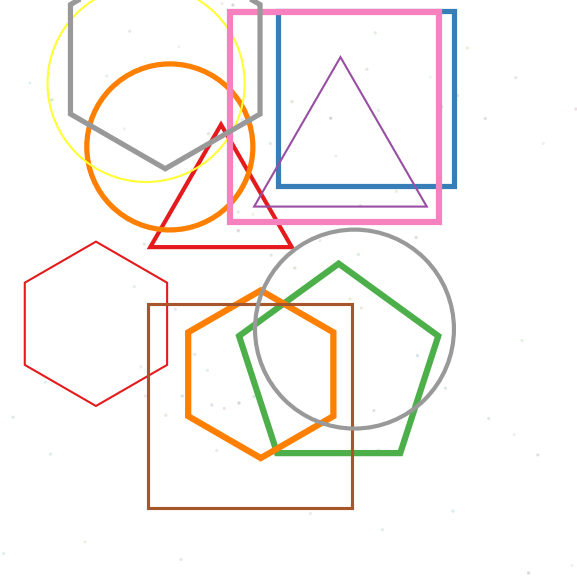[{"shape": "triangle", "thickness": 2, "radius": 0.71, "center": [0.383, 0.642]}, {"shape": "hexagon", "thickness": 1, "radius": 0.71, "center": [0.166, 0.438]}, {"shape": "square", "thickness": 2.5, "radius": 0.76, "center": [0.633, 0.828]}, {"shape": "pentagon", "thickness": 3, "radius": 0.91, "center": [0.586, 0.361]}, {"shape": "triangle", "thickness": 1, "radius": 0.86, "center": [0.59, 0.728]}, {"shape": "circle", "thickness": 2.5, "radius": 0.72, "center": [0.294, 0.745]}, {"shape": "hexagon", "thickness": 3, "radius": 0.73, "center": [0.452, 0.351]}, {"shape": "circle", "thickness": 1, "radius": 0.85, "center": [0.253, 0.855]}, {"shape": "square", "thickness": 1.5, "radius": 0.88, "center": [0.433, 0.297]}, {"shape": "square", "thickness": 3, "radius": 0.91, "center": [0.579, 0.797]}, {"shape": "circle", "thickness": 2, "radius": 0.86, "center": [0.614, 0.429]}, {"shape": "hexagon", "thickness": 2.5, "radius": 0.95, "center": [0.286, 0.896]}]